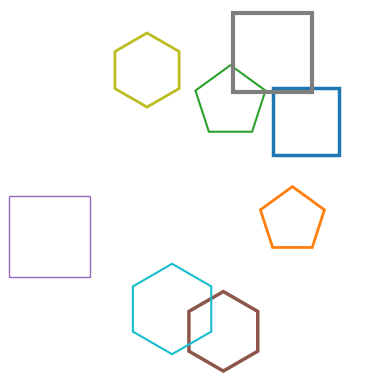[{"shape": "square", "thickness": 2.5, "radius": 0.43, "center": [0.795, 0.684]}, {"shape": "pentagon", "thickness": 2, "radius": 0.44, "center": [0.76, 0.428]}, {"shape": "pentagon", "thickness": 1.5, "radius": 0.48, "center": [0.599, 0.735]}, {"shape": "square", "thickness": 1, "radius": 0.52, "center": [0.128, 0.386]}, {"shape": "hexagon", "thickness": 2.5, "radius": 0.52, "center": [0.58, 0.139]}, {"shape": "square", "thickness": 3, "radius": 0.52, "center": [0.708, 0.864]}, {"shape": "hexagon", "thickness": 2, "radius": 0.48, "center": [0.382, 0.818]}, {"shape": "hexagon", "thickness": 1.5, "radius": 0.59, "center": [0.447, 0.197]}]